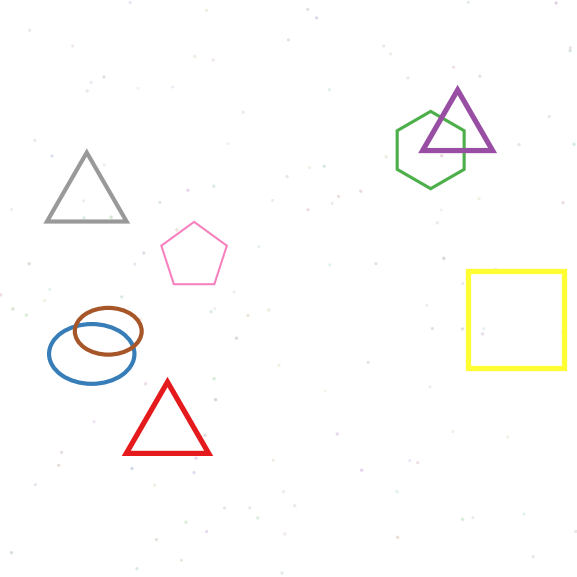[{"shape": "triangle", "thickness": 2.5, "radius": 0.41, "center": [0.29, 0.255]}, {"shape": "oval", "thickness": 2, "radius": 0.37, "center": [0.159, 0.386]}, {"shape": "hexagon", "thickness": 1.5, "radius": 0.33, "center": [0.746, 0.739]}, {"shape": "triangle", "thickness": 2.5, "radius": 0.35, "center": [0.792, 0.773]}, {"shape": "square", "thickness": 2.5, "radius": 0.42, "center": [0.894, 0.446]}, {"shape": "oval", "thickness": 2, "radius": 0.29, "center": [0.187, 0.426]}, {"shape": "pentagon", "thickness": 1, "radius": 0.3, "center": [0.336, 0.555]}, {"shape": "triangle", "thickness": 2, "radius": 0.4, "center": [0.15, 0.655]}]